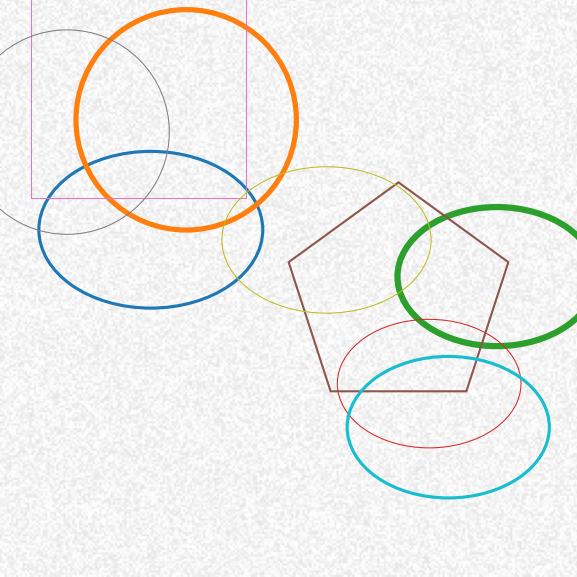[{"shape": "oval", "thickness": 1.5, "radius": 0.97, "center": [0.261, 0.601]}, {"shape": "circle", "thickness": 2.5, "radius": 0.95, "center": [0.322, 0.792]}, {"shape": "oval", "thickness": 3, "radius": 0.86, "center": [0.86, 0.52]}, {"shape": "oval", "thickness": 0.5, "radius": 0.79, "center": [0.743, 0.335]}, {"shape": "pentagon", "thickness": 1, "radius": 1.0, "center": [0.69, 0.483]}, {"shape": "square", "thickness": 0.5, "radius": 0.93, "center": [0.24, 0.842]}, {"shape": "circle", "thickness": 0.5, "radius": 0.89, "center": [0.116, 0.77]}, {"shape": "oval", "thickness": 0.5, "radius": 0.91, "center": [0.565, 0.584]}, {"shape": "oval", "thickness": 1.5, "radius": 0.88, "center": [0.776, 0.259]}]